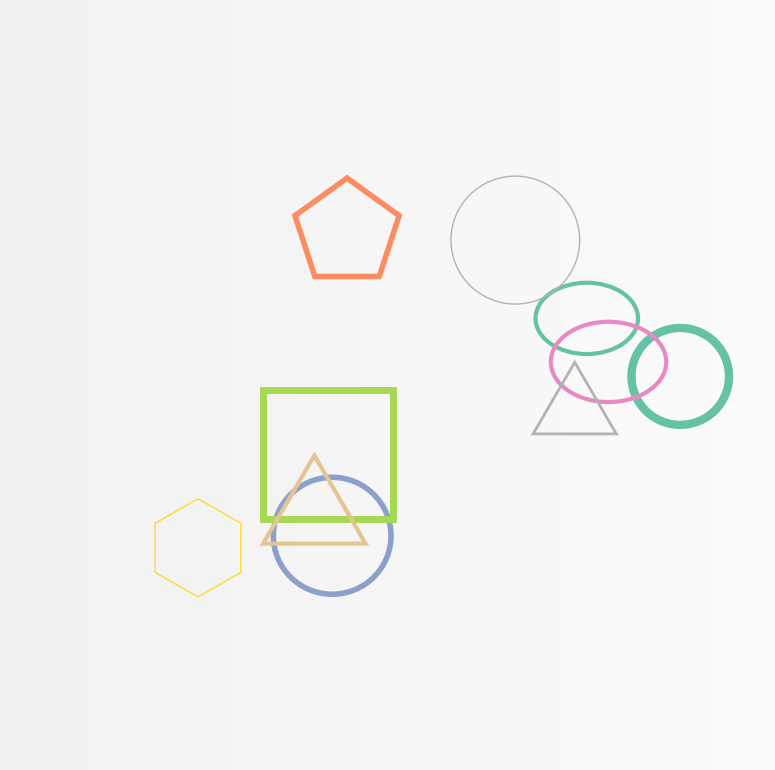[{"shape": "circle", "thickness": 3, "radius": 0.31, "center": [0.878, 0.511]}, {"shape": "oval", "thickness": 1.5, "radius": 0.33, "center": [0.757, 0.586]}, {"shape": "pentagon", "thickness": 2, "radius": 0.35, "center": [0.448, 0.698]}, {"shape": "circle", "thickness": 2, "radius": 0.38, "center": [0.429, 0.304]}, {"shape": "oval", "thickness": 1.5, "radius": 0.37, "center": [0.785, 0.53]}, {"shape": "square", "thickness": 2.5, "radius": 0.42, "center": [0.423, 0.41]}, {"shape": "hexagon", "thickness": 0.5, "radius": 0.32, "center": [0.255, 0.289]}, {"shape": "triangle", "thickness": 1.5, "radius": 0.38, "center": [0.406, 0.332]}, {"shape": "circle", "thickness": 0.5, "radius": 0.42, "center": [0.665, 0.688]}, {"shape": "triangle", "thickness": 1, "radius": 0.31, "center": [0.742, 0.467]}]